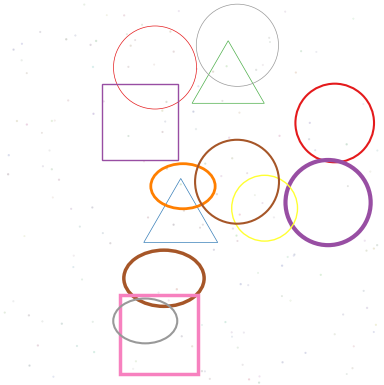[{"shape": "circle", "thickness": 0.5, "radius": 0.54, "center": [0.403, 0.825]}, {"shape": "circle", "thickness": 1.5, "radius": 0.51, "center": [0.869, 0.681]}, {"shape": "triangle", "thickness": 0.5, "radius": 0.55, "center": [0.469, 0.426]}, {"shape": "triangle", "thickness": 0.5, "radius": 0.54, "center": [0.593, 0.786]}, {"shape": "circle", "thickness": 3, "radius": 0.55, "center": [0.852, 0.474]}, {"shape": "square", "thickness": 1, "radius": 0.49, "center": [0.363, 0.683]}, {"shape": "oval", "thickness": 2, "radius": 0.42, "center": [0.475, 0.516]}, {"shape": "circle", "thickness": 1, "radius": 0.43, "center": [0.687, 0.459]}, {"shape": "circle", "thickness": 1.5, "radius": 0.54, "center": [0.616, 0.528]}, {"shape": "oval", "thickness": 2.5, "radius": 0.52, "center": [0.426, 0.277]}, {"shape": "square", "thickness": 2.5, "radius": 0.51, "center": [0.413, 0.131]}, {"shape": "circle", "thickness": 0.5, "radius": 0.53, "center": [0.617, 0.882]}, {"shape": "oval", "thickness": 1.5, "radius": 0.42, "center": [0.377, 0.166]}]